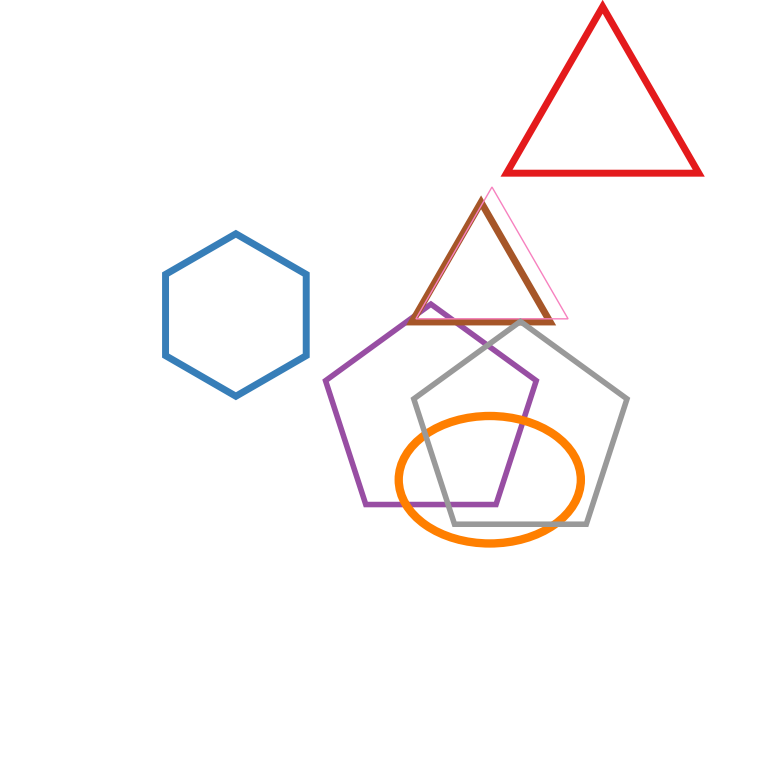[{"shape": "triangle", "thickness": 2.5, "radius": 0.72, "center": [0.783, 0.847]}, {"shape": "hexagon", "thickness": 2.5, "radius": 0.53, "center": [0.306, 0.591]}, {"shape": "pentagon", "thickness": 2, "radius": 0.72, "center": [0.56, 0.461]}, {"shape": "oval", "thickness": 3, "radius": 0.59, "center": [0.636, 0.377]}, {"shape": "triangle", "thickness": 2.5, "radius": 0.52, "center": [0.625, 0.634]}, {"shape": "triangle", "thickness": 0.5, "radius": 0.57, "center": [0.639, 0.643]}, {"shape": "pentagon", "thickness": 2, "radius": 0.73, "center": [0.676, 0.437]}]